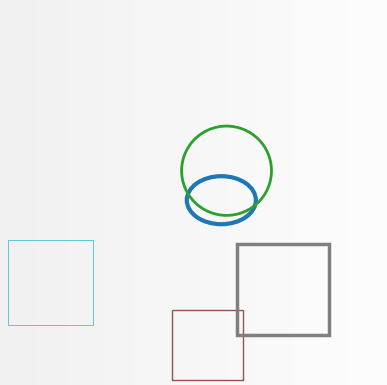[{"shape": "oval", "thickness": 3, "radius": 0.45, "center": [0.571, 0.48]}, {"shape": "circle", "thickness": 2, "radius": 0.58, "center": [0.585, 0.557]}, {"shape": "square", "thickness": 1, "radius": 0.46, "center": [0.535, 0.104]}, {"shape": "square", "thickness": 2.5, "radius": 0.59, "center": [0.73, 0.249]}, {"shape": "square", "thickness": 0.5, "radius": 0.55, "center": [0.13, 0.267]}]